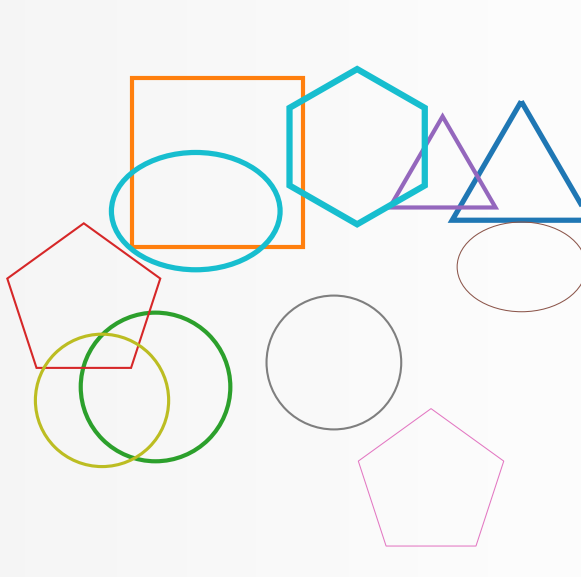[{"shape": "triangle", "thickness": 2.5, "radius": 0.69, "center": [0.897, 0.686]}, {"shape": "square", "thickness": 2, "radius": 0.74, "center": [0.375, 0.718]}, {"shape": "circle", "thickness": 2, "radius": 0.64, "center": [0.268, 0.329]}, {"shape": "pentagon", "thickness": 1, "radius": 0.69, "center": [0.144, 0.474]}, {"shape": "triangle", "thickness": 2, "radius": 0.53, "center": [0.761, 0.692]}, {"shape": "oval", "thickness": 0.5, "radius": 0.55, "center": [0.897, 0.537]}, {"shape": "pentagon", "thickness": 0.5, "radius": 0.66, "center": [0.742, 0.16]}, {"shape": "circle", "thickness": 1, "radius": 0.58, "center": [0.574, 0.371]}, {"shape": "circle", "thickness": 1.5, "radius": 0.57, "center": [0.176, 0.306]}, {"shape": "oval", "thickness": 2.5, "radius": 0.73, "center": [0.337, 0.634]}, {"shape": "hexagon", "thickness": 3, "radius": 0.67, "center": [0.614, 0.745]}]